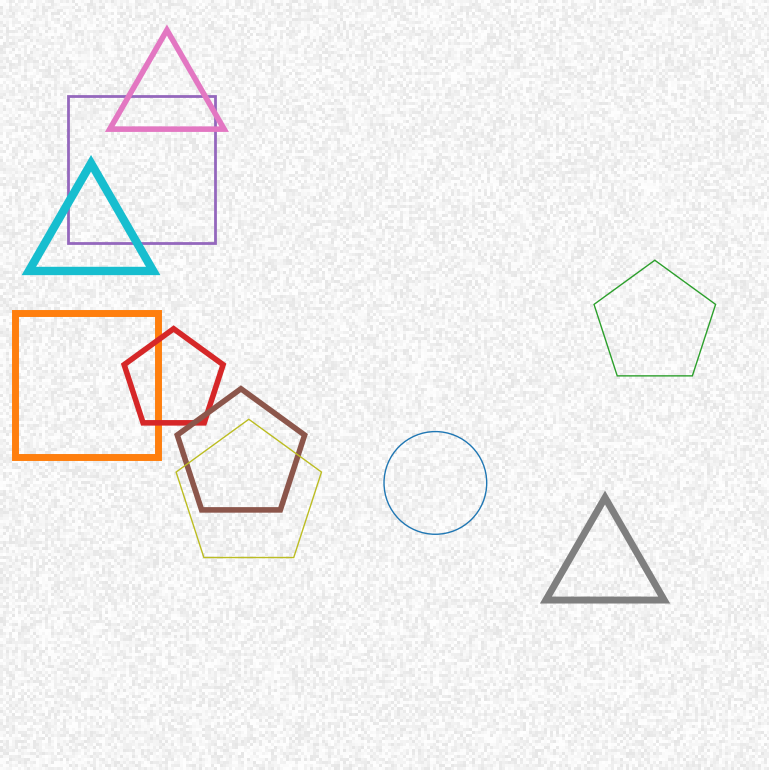[{"shape": "circle", "thickness": 0.5, "radius": 0.33, "center": [0.565, 0.373]}, {"shape": "square", "thickness": 2.5, "radius": 0.47, "center": [0.112, 0.5]}, {"shape": "pentagon", "thickness": 0.5, "radius": 0.42, "center": [0.85, 0.579]}, {"shape": "pentagon", "thickness": 2, "radius": 0.34, "center": [0.226, 0.506]}, {"shape": "square", "thickness": 1, "radius": 0.48, "center": [0.183, 0.78]}, {"shape": "pentagon", "thickness": 2, "radius": 0.43, "center": [0.313, 0.408]}, {"shape": "triangle", "thickness": 2, "radius": 0.43, "center": [0.217, 0.875]}, {"shape": "triangle", "thickness": 2.5, "radius": 0.44, "center": [0.786, 0.265]}, {"shape": "pentagon", "thickness": 0.5, "radius": 0.5, "center": [0.323, 0.356]}, {"shape": "triangle", "thickness": 3, "radius": 0.47, "center": [0.118, 0.695]}]